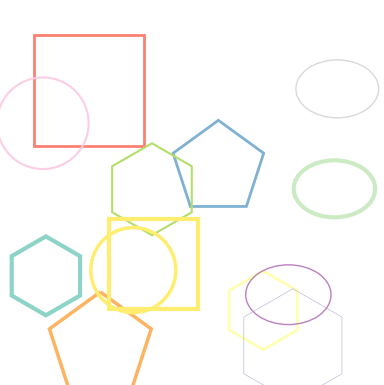[{"shape": "hexagon", "thickness": 3, "radius": 0.51, "center": [0.119, 0.284]}, {"shape": "hexagon", "thickness": 2, "radius": 0.51, "center": [0.684, 0.194]}, {"shape": "hexagon", "thickness": 0.5, "radius": 0.74, "center": [0.761, 0.103]}, {"shape": "square", "thickness": 2, "radius": 0.72, "center": [0.231, 0.765]}, {"shape": "pentagon", "thickness": 2, "radius": 0.62, "center": [0.567, 0.564]}, {"shape": "pentagon", "thickness": 2.5, "radius": 0.7, "center": [0.261, 0.103]}, {"shape": "hexagon", "thickness": 1.5, "radius": 0.6, "center": [0.395, 0.508]}, {"shape": "circle", "thickness": 1.5, "radius": 0.59, "center": [0.111, 0.68]}, {"shape": "oval", "thickness": 1, "radius": 0.54, "center": [0.876, 0.769]}, {"shape": "oval", "thickness": 1, "radius": 0.55, "center": [0.749, 0.235]}, {"shape": "oval", "thickness": 3, "radius": 0.53, "center": [0.869, 0.51]}, {"shape": "square", "thickness": 3, "radius": 0.58, "center": [0.399, 0.315]}, {"shape": "circle", "thickness": 2.5, "radius": 0.55, "center": [0.346, 0.298]}]